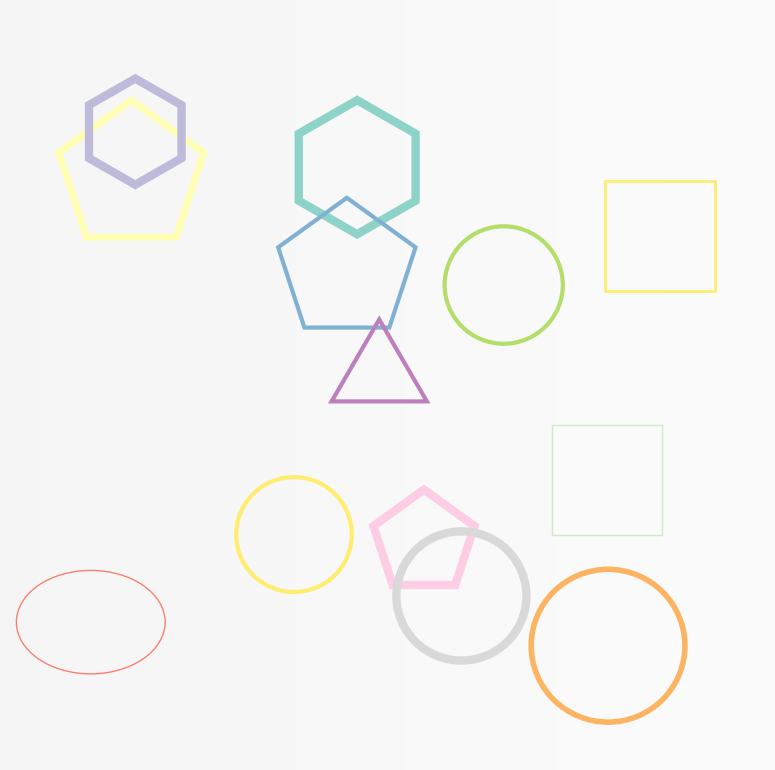[{"shape": "hexagon", "thickness": 3, "radius": 0.44, "center": [0.461, 0.783]}, {"shape": "pentagon", "thickness": 2.5, "radius": 0.49, "center": [0.169, 0.771]}, {"shape": "hexagon", "thickness": 3, "radius": 0.34, "center": [0.175, 0.829]}, {"shape": "oval", "thickness": 0.5, "radius": 0.48, "center": [0.117, 0.192]}, {"shape": "pentagon", "thickness": 1.5, "radius": 0.47, "center": [0.448, 0.65]}, {"shape": "circle", "thickness": 2, "radius": 0.5, "center": [0.785, 0.161]}, {"shape": "circle", "thickness": 1.5, "radius": 0.38, "center": [0.65, 0.63]}, {"shape": "pentagon", "thickness": 3, "radius": 0.34, "center": [0.547, 0.296]}, {"shape": "circle", "thickness": 3, "radius": 0.42, "center": [0.595, 0.226]}, {"shape": "triangle", "thickness": 1.5, "radius": 0.35, "center": [0.489, 0.514]}, {"shape": "square", "thickness": 0.5, "radius": 0.35, "center": [0.783, 0.377]}, {"shape": "square", "thickness": 1, "radius": 0.36, "center": [0.852, 0.694]}, {"shape": "circle", "thickness": 1.5, "radius": 0.37, "center": [0.379, 0.306]}]